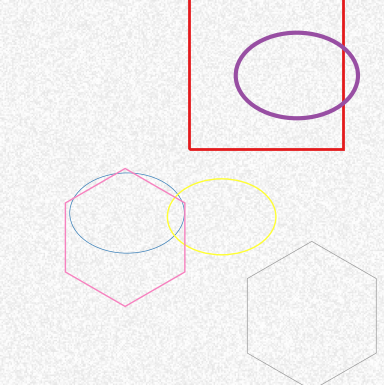[{"shape": "square", "thickness": 2, "radius": 1.0, "center": [0.692, 0.814]}, {"shape": "oval", "thickness": 0.5, "radius": 0.74, "center": [0.33, 0.447]}, {"shape": "oval", "thickness": 3, "radius": 0.79, "center": [0.771, 0.804]}, {"shape": "oval", "thickness": 1, "radius": 0.7, "center": [0.576, 0.437]}, {"shape": "hexagon", "thickness": 1, "radius": 0.9, "center": [0.325, 0.383]}, {"shape": "hexagon", "thickness": 0.5, "radius": 0.97, "center": [0.81, 0.18]}]